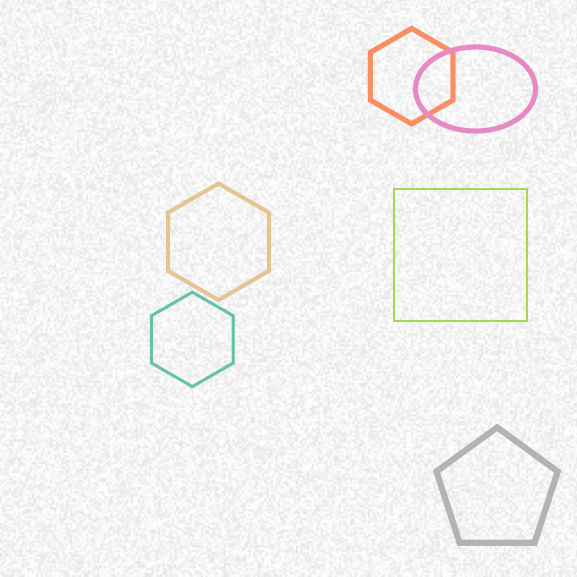[{"shape": "hexagon", "thickness": 1.5, "radius": 0.41, "center": [0.333, 0.411]}, {"shape": "hexagon", "thickness": 2.5, "radius": 0.41, "center": [0.713, 0.867]}, {"shape": "oval", "thickness": 2.5, "radius": 0.52, "center": [0.823, 0.845]}, {"shape": "square", "thickness": 1, "radius": 0.57, "center": [0.798, 0.558]}, {"shape": "hexagon", "thickness": 2, "radius": 0.5, "center": [0.378, 0.581]}, {"shape": "pentagon", "thickness": 3, "radius": 0.55, "center": [0.861, 0.149]}]